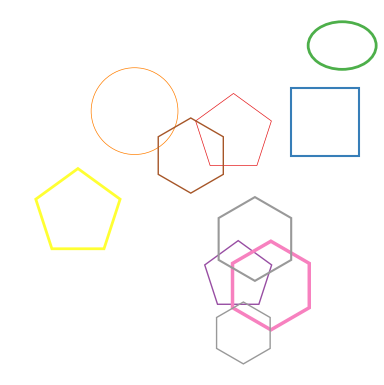[{"shape": "pentagon", "thickness": 0.5, "radius": 0.52, "center": [0.607, 0.654]}, {"shape": "square", "thickness": 1.5, "radius": 0.44, "center": [0.845, 0.683]}, {"shape": "oval", "thickness": 2, "radius": 0.44, "center": [0.889, 0.882]}, {"shape": "pentagon", "thickness": 1, "radius": 0.46, "center": [0.619, 0.284]}, {"shape": "circle", "thickness": 0.5, "radius": 0.56, "center": [0.349, 0.711]}, {"shape": "pentagon", "thickness": 2, "radius": 0.58, "center": [0.202, 0.447]}, {"shape": "hexagon", "thickness": 1, "radius": 0.49, "center": [0.496, 0.596]}, {"shape": "hexagon", "thickness": 2.5, "radius": 0.58, "center": [0.704, 0.258]}, {"shape": "hexagon", "thickness": 1, "radius": 0.4, "center": [0.632, 0.135]}, {"shape": "hexagon", "thickness": 1.5, "radius": 0.54, "center": [0.662, 0.379]}]